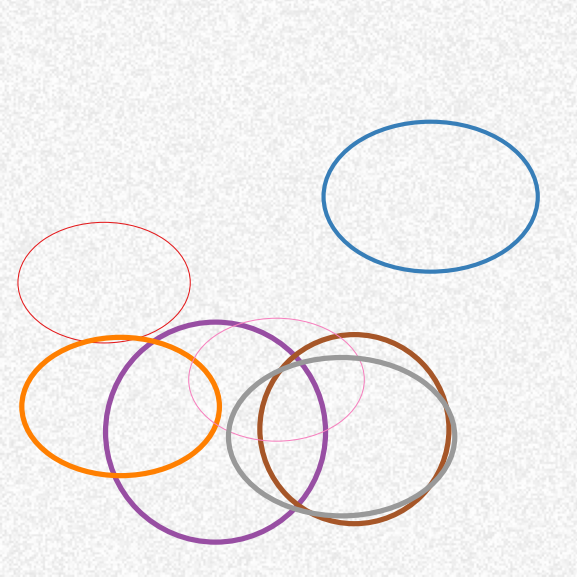[{"shape": "oval", "thickness": 0.5, "radius": 0.75, "center": [0.18, 0.51]}, {"shape": "oval", "thickness": 2, "radius": 0.93, "center": [0.746, 0.659]}, {"shape": "circle", "thickness": 2.5, "radius": 0.95, "center": [0.373, 0.251]}, {"shape": "oval", "thickness": 2.5, "radius": 0.86, "center": [0.209, 0.295]}, {"shape": "circle", "thickness": 2.5, "radius": 0.82, "center": [0.614, 0.256]}, {"shape": "oval", "thickness": 0.5, "radius": 0.76, "center": [0.479, 0.342]}, {"shape": "oval", "thickness": 2.5, "radius": 0.98, "center": [0.592, 0.243]}]